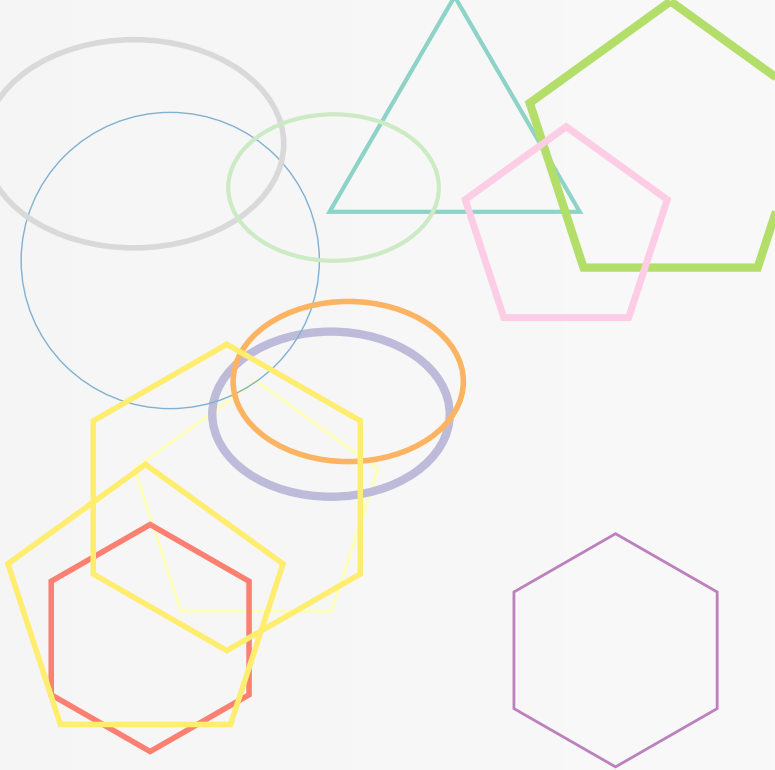[{"shape": "triangle", "thickness": 1.5, "radius": 0.93, "center": [0.587, 0.818]}, {"shape": "pentagon", "thickness": 1, "radius": 0.83, "center": [0.331, 0.34]}, {"shape": "oval", "thickness": 3, "radius": 0.77, "center": [0.427, 0.462]}, {"shape": "hexagon", "thickness": 2, "radius": 0.74, "center": [0.194, 0.171]}, {"shape": "circle", "thickness": 0.5, "radius": 0.96, "center": [0.22, 0.662]}, {"shape": "oval", "thickness": 2, "radius": 0.74, "center": [0.449, 0.505]}, {"shape": "pentagon", "thickness": 3, "radius": 0.96, "center": [0.865, 0.807]}, {"shape": "pentagon", "thickness": 2.5, "radius": 0.69, "center": [0.731, 0.698]}, {"shape": "oval", "thickness": 2, "radius": 0.97, "center": [0.173, 0.813]}, {"shape": "hexagon", "thickness": 1, "radius": 0.76, "center": [0.794, 0.155]}, {"shape": "oval", "thickness": 1.5, "radius": 0.68, "center": [0.43, 0.756]}, {"shape": "hexagon", "thickness": 2, "radius": 0.99, "center": [0.293, 0.354]}, {"shape": "pentagon", "thickness": 2, "radius": 0.93, "center": [0.188, 0.21]}]